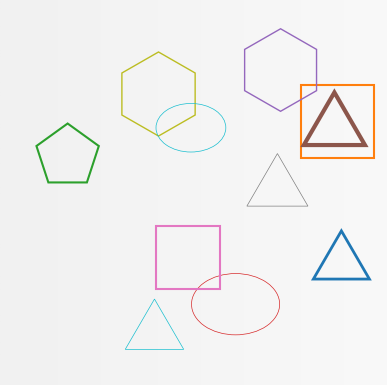[{"shape": "triangle", "thickness": 2, "radius": 0.42, "center": [0.881, 0.317]}, {"shape": "square", "thickness": 1.5, "radius": 0.47, "center": [0.871, 0.685]}, {"shape": "pentagon", "thickness": 1.5, "radius": 0.42, "center": [0.175, 0.595]}, {"shape": "oval", "thickness": 0.5, "radius": 0.57, "center": [0.608, 0.21]}, {"shape": "hexagon", "thickness": 1, "radius": 0.54, "center": [0.724, 0.818]}, {"shape": "triangle", "thickness": 3, "radius": 0.46, "center": [0.863, 0.669]}, {"shape": "square", "thickness": 1.5, "radius": 0.41, "center": [0.484, 0.331]}, {"shape": "triangle", "thickness": 0.5, "radius": 0.46, "center": [0.716, 0.51]}, {"shape": "hexagon", "thickness": 1, "radius": 0.55, "center": [0.409, 0.756]}, {"shape": "oval", "thickness": 0.5, "radius": 0.45, "center": [0.493, 0.668]}, {"shape": "triangle", "thickness": 0.5, "radius": 0.44, "center": [0.399, 0.136]}]